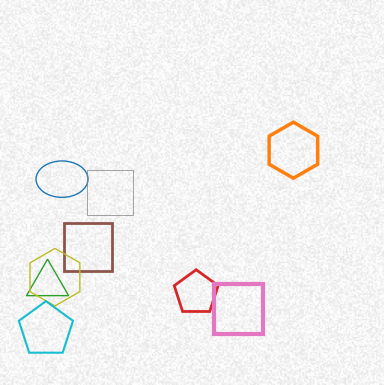[{"shape": "oval", "thickness": 1, "radius": 0.34, "center": [0.161, 0.535]}, {"shape": "hexagon", "thickness": 2.5, "radius": 0.36, "center": [0.762, 0.61]}, {"shape": "triangle", "thickness": 1, "radius": 0.32, "center": [0.124, 0.264]}, {"shape": "pentagon", "thickness": 2, "radius": 0.3, "center": [0.51, 0.239]}, {"shape": "square", "thickness": 2, "radius": 0.31, "center": [0.228, 0.358]}, {"shape": "square", "thickness": 3, "radius": 0.32, "center": [0.62, 0.197]}, {"shape": "square", "thickness": 0.5, "radius": 0.3, "center": [0.285, 0.5]}, {"shape": "hexagon", "thickness": 1, "radius": 0.37, "center": [0.143, 0.28]}, {"shape": "pentagon", "thickness": 1.5, "radius": 0.37, "center": [0.119, 0.144]}]